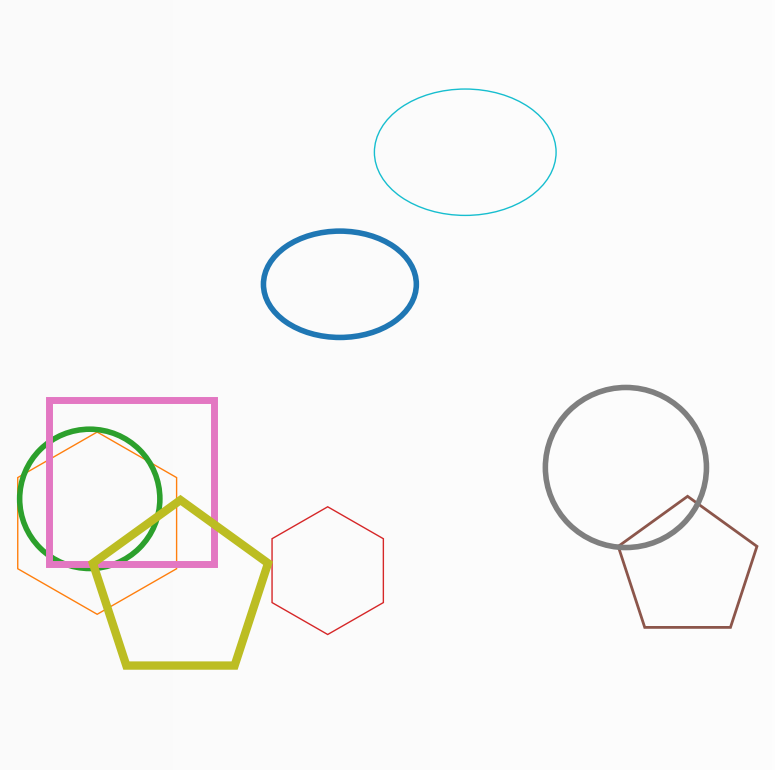[{"shape": "oval", "thickness": 2, "radius": 0.49, "center": [0.439, 0.631]}, {"shape": "hexagon", "thickness": 0.5, "radius": 0.59, "center": [0.125, 0.321]}, {"shape": "circle", "thickness": 2, "radius": 0.45, "center": [0.116, 0.352]}, {"shape": "hexagon", "thickness": 0.5, "radius": 0.41, "center": [0.423, 0.259]}, {"shape": "pentagon", "thickness": 1, "radius": 0.47, "center": [0.887, 0.261]}, {"shape": "square", "thickness": 2.5, "radius": 0.53, "center": [0.17, 0.374]}, {"shape": "circle", "thickness": 2, "radius": 0.52, "center": [0.808, 0.393]}, {"shape": "pentagon", "thickness": 3, "radius": 0.59, "center": [0.233, 0.232]}, {"shape": "oval", "thickness": 0.5, "radius": 0.59, "center": [0.6, 0.802]}]